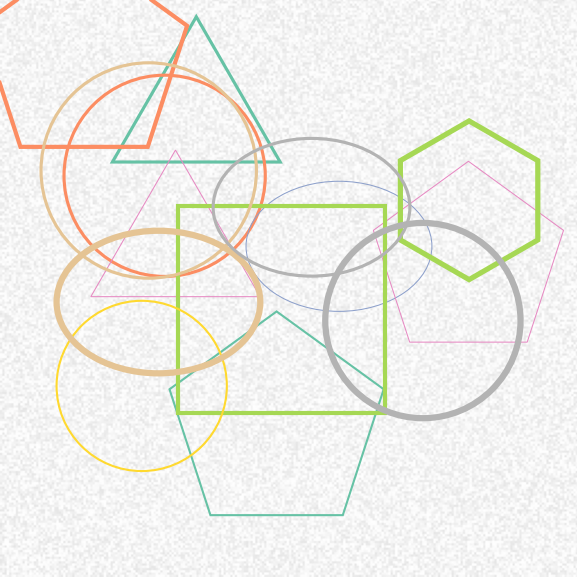[{"shape": "triangle", "thickness": 1.5, "radius": 0.84, "center": [0.34, 0.802]}, {"shape": "pentagon", "thickness": 1, "radius": 0.97, "center": [0.479, 0.265]}, {"shape": "circle", "thickness": 1.5, "radius": 0.87, "center": [0.285, 0.695]}, {"shape": "pentagon", "thickness": 2, "radius": 0.94, "center": [0.146, 0.897]}, {"shape": "oval", "thickness": 0.5, "radius": 0.8, "center": [0.587, 0.573]}, {"shape": "pentagon", "thickness": 0.5, "radius": 0.87, "center": [0.811, 0.547]}, {"shape": "triangle", "thickness": 0.5, "radius": 0.85, "center": [0.304, 0.57]}, {"shape": "hexagon", "thickness": 2.5, "radius": 0.69, "center": [0.812, 0.652]}, {"shape": "square", "thickness": 2, "radius": 0.9, "center": [0.488, 0.463]}, {"shape": "circle", "thickness": 1, "radius": 0.74, "center": [0.245, 0.331]}, {"shape": "circle", "thickness": 1.5, "radius": 0.93, "center": [0.258, 0.704]}, {"shape": "oval", "thickness": 3, "radius": 0.88, "center": [0.274, 0.476]}, {"shape": "circle", "thickness": 3, "radius": 0.85, "center": [0.732, 0.444]}, {"shape": "oval", "thickness": 1.5, "radius": 0.85, "center": [0.539, 0.64]}]